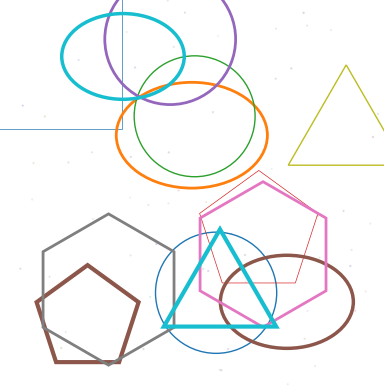[{"shape": "square", "thickness": 0.5, "radius": 0.99, "center": [0.118, 0.863]}, {"shape": "circle", "thickness": 1, "radius": 0.79, "center": [0.561, 0.24]}, {"shape": "oval", "thickness": 2, "radius": 0.98, "center": [0.498, 0.649]}, {"shape": "circle", "thickness": 1, "radius": 0.79, "center": [0.506, 0.698]}, {"shape": "pentagon", "thickness": 0.5, "radius": 0.81, "center": [0.672, 0.396]}, {"shape": "circle", "thickness": 2, "radius": 0.85, "center": [0.442, 0.898]}, {"shape": "pentagon", "thickness": 3, "radius": 0.7, "center": [0.228, 0.172]}, {"shape": "oval", "thickness": 2.5, "radius": 0.86, "center": [0.745, 0.216]}, {"shape": "hexagon", "thickness": 2, "radius": 0.94, "center": [0.683, 0.339]}, {"shape": "hexagon", "thickness": 2, "radius": 0.98, "center": [0.282, 0.248]}, {"shape": "triangle", "thickness": 1, "radius": 0.87, "center": [0.899, 0.658]}, {"shape": "oval", "thickness": 2.5, "radius": 0.8, "center": [0.319, 0.853]}, {"shape": "triangle", "thickness": 3, "radius": 0.84, "center": [0.571, 0.236]}]